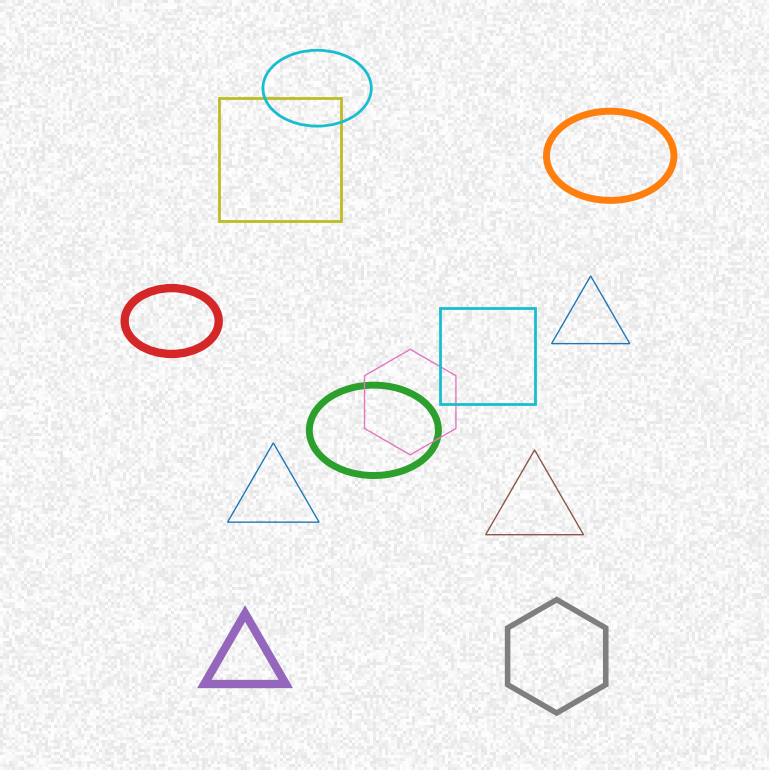[{"shape": "triangle", "thickness": 0.5, "radius": 0.34, "center": [0.355, 0.356]}, {"shape": "triangle", "thickness": 0.5, "radius": 0.29, "center": [0.767, 0.583]}, {"shape": "oval", "thickness": 2.5, "radius": 0.41, "center": [0.792, 0.798]}, {"shape": "oval", "thickness": 2.5, "radius": 0.42, "center": [0.486, 0.441]}, {"shape": "oval", "thickness": 3, "radius": 0.31, "center": [0.223, 0.583]}, {"shape": "triangle", "thickness": 3, "radius": 0.31, "center": [0.318, 0.142]}, {"shape": "triangle", "thickness": 0.5, "radius": 0.37, "center": [0.694, 0.342]}, {"shape": "hexagon", "thickness": 0.5, "radius": 0.34, "center": [0.533, 0.478]}, {"shape": "hexagon", "thickness": 2, "radius": 0.37, "center": [0.723, 0.148]}, {"shape": "square", "thickness": 1, "radius": 0.4, "center": [0.364, 0.793]}, {"shape": "oval", "thickness": 1, "radius": 0.35, "center": [0.412, 0.885]}, {"shape": "square", "thickness": 1, "radius": 0.31, "center": [0.633, 0.538]}]